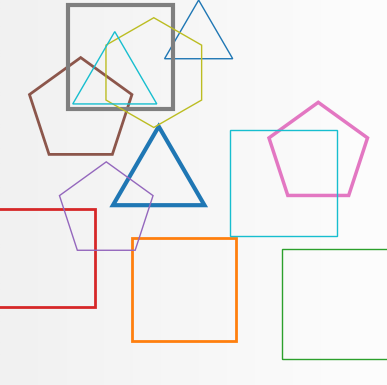[{"shape": "triangle", "thickness": 3, "radius": 0.68, "center": [0.41, 0.535]}, {"shape": "triangle", "thickness": 1, "radius": 0.51, "center": [0.513, 0.898]}, {"shape": "square", "thickness": 2, "radius": 0.67, "center": [0.474, 0.249]}, {"shape": "square", "thickness": 1, "radius": 0.72, "center": [0.872, 0.21]}, {"shape": "square", "thickness": 2, "radius": 0.64, "center": [0.118, 0.331]}, {"shape": "pentagon", "thickness": 1, "radius": 0.63, "center": [0.274, 0.453]}, {"shape": "pentagon", "thickness": 2, "radius": 0.7, "center": [0.208, 0.711]}, {"shape": "pentagon", "thickness": 2.5, "radius": 0.67, "center": [0.821, 0.6]}, {"shape": "square", "thickness": 3, "radius": 0.68, "center": [0.311, 0.852]}, {"shape": "hexagon", "thickness": 1, "radius": 0.71, "center": [0.397, 0.811]}, {"shape": "triangle", "thickness": 1, "radius": 0.63, "center": [0.296, 0.793]}, {"shape": "square", "thickness": 1, "radius": 0.69, "center": [0.732, 0.525]}]